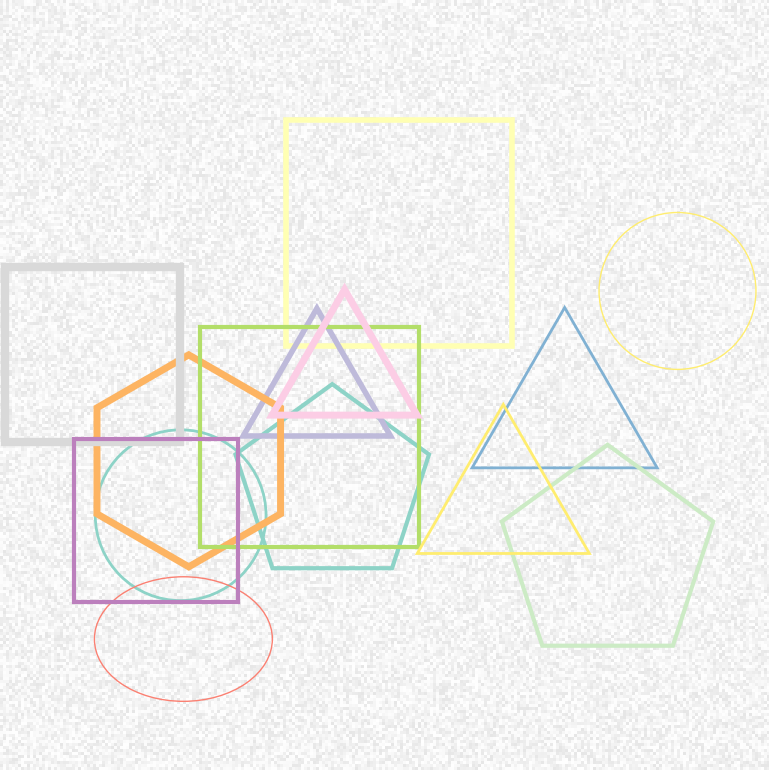[{"shape": "circle", "thickness": 1, "radius": 0.55, "center": [0.235, 0.331]}, {"shape": "pentagon", "thickness": 1.5, "radius": 0.66, "center": [0.431, 0.369]}, {"shape": "square", "thickness": 2, "radius": 0.73, "center": [0.518, 0.698]}, {"shape": "triangle", "thickness": 2, "radius": 0.55, "center": [0.412, 0.489]}, {"shape": "oval", "thickness": 0.5, "radius": 0.58, "center": [0.238, 0.17]}, {"shape": "triangle", "thickness": 1, "radius": 0.69, "center": [0.733, 0.462]}, {"shape": "hexagon", "thickness": 2.5, "radius": 0.69, "center": [0.245, 0.402]}, {"shape": "square", "thickness": 1.5, "radius": 0.71, "center": [0.402, 0.432]}, {"shape": "triangle", "thickness": 2.5, "radius": 0.54, "center": [0.448, 0.515]}, {"shape": "square", "thickness": 3, "radius": 0.57, "center": [0.121, 0.539]}, {"shape": "square", "thickness": 1.5, "radius": 0.53, "center": [0.203, 0.324]}, {"shape": "pentagon", "thickness": 1.5, "radius": 0.72, "center": [0.789, 0.278]}, {"shape": "circle", "thickness": 0.5, "radius": 0.51, "center": [0.88, 0.622]}, {"shape": "triangle", "thickness": 1, "radius": 0.65, "center": [0.654, 0.346]}]